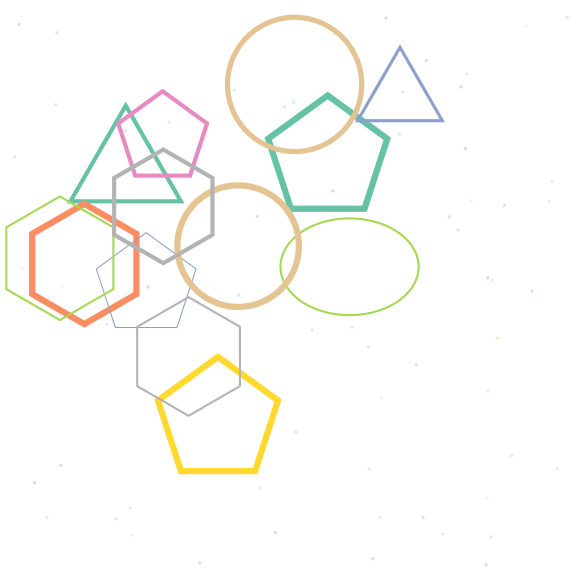[{"shape": "pentagon", "thickness": 3, "radius": 0.54, "center": [0.567, 0.725]}, {"shape": "triangle", "thickness": 2, "radius": 0.55, "center": [0.218, 0.706]}, {"shape": "hexagon", "thickness": 3, "radius": 0.52, "center": [0.146, 0.542]}, {"shape": "triangle", "thickness": 1.5, "radius": 0.42, "center": [0.693, 0.832]}, {"shape": "pentagon", "thickness": 0.5, "radius": 0.45, "center": [0.253, 0.505]}, {"shape": "pentagon", "thickness": 2, "radius": 0.4, "center": [0.282, 0.76]}, {"shape": "hexagon", "thickness": 1, "radius": 0.54, "center": [0.104, 0.552]}, {"shape": "oval", "thickness": 1, "radius": 0.6, "center": [0.605, 0.537]}, {"shape": "pentagon", "thickness": 3, "radius": 0.55, "center": [0.377, 0.272]}, {"shape": "circle", "thickness": 2.5, "radius": 0.58, "center": [0.51, 0.853]}, {"shape": "circle", "thickness": 3, "radius": 0.53, "center": [0.412, 0.573]}, {"shape": "hexagon", "thickness": 2, "radius": 0.49, "center": [0.283, 0.642]}, {"shape": "hexagon", "thickness": 1, "radius": 0.51, "center": [0.327, 0.382]}]